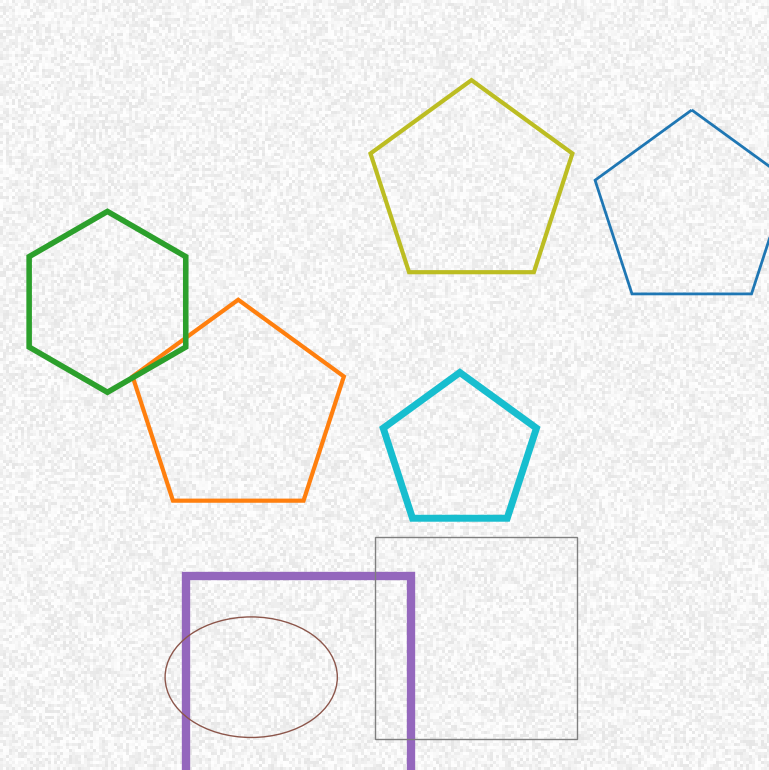[{"shape": "pentagon", "thickness": 1, "radius": 0.66, "center": [0.898, 0.725]}, {"shape": "pentagon", "thickness": 1.5, "radius": 0.72, "center": [0.309, 0.466]}, {"shape": "hexagon", "thickness": 2, "radius": 0.59, "center": [0.14, 0.608]}, {"shape": "square", "thickness": 3, "radius": 0.73, "center": [0.388, 0.105]}, {"shape": "oval", "thickness": 0.5, "radius": 0.56, "center": [0.326, 0.121]}, {"shape": "square", "thickness": 0.5, "radius": 0.66, "center": [0.618, 0.171]}, {"shape": "pentagon", "thickness": 1.5, "radius": 0.69, "center": [0.612, 0.758]}, {"shape": "pentagon", "thickness": 2.5, "radius": 0.52, "center": [0.597, 0.412]}]